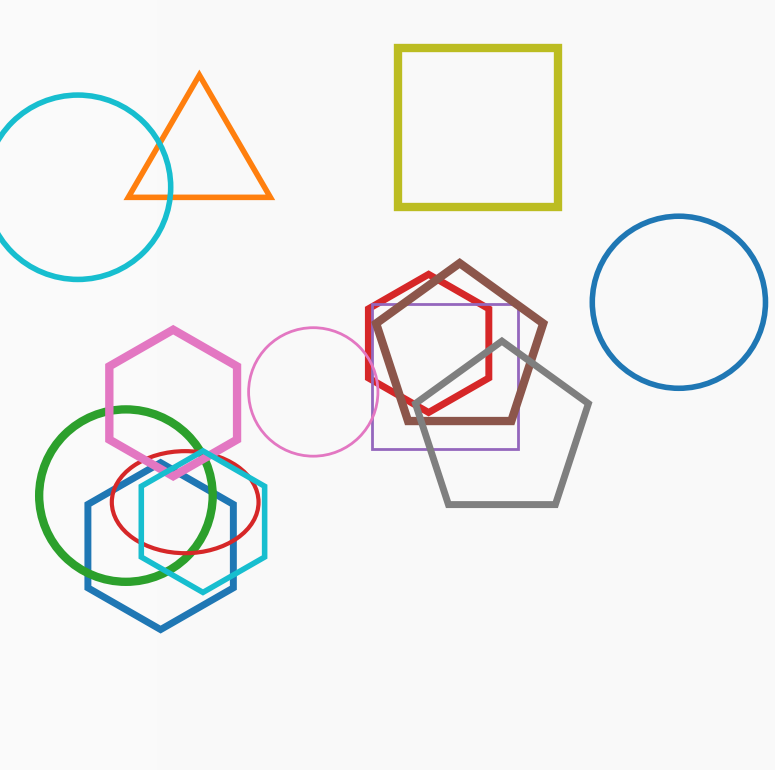[{"shape": "circle", "thickness": 2, "radius": 0.56, "center": [0.876, 0.607]}, {"shape": "hexagon", "thickness": 2.5, "radius": 0.54, "center": [0.207, 0.291]}, {"shape": "triangle", "thickness": 2, "radius": 0.53, "center": [0.257, 0.797]}, {"shape": "circle", "thickness": 3, "radius": 0.56, "center": [0.162, 0.356]}, {"shape": "hexagon", "thickness": 2.5, "radius": 0.45, "center": [0.553, 0.554]}, {"shape": "oval", "thickness": 1.5, "radius": 0.47, "center": [0.239, 0.348]}, {"shape": "square", "thickness": 1, "radius": 0.47, "center": [0.574, 0.511]}, {"shape": "pentagon", "thickness": 3, "radius": 0.57, "center": [0.593, 0.545]}, {"shape": "circle", "thickness": 1, "radius": 0.42, "center": [0.404, 0.491]}, {"shape": "hexagon", "thickness": 3, "radius": 0.48, "center": [0.223, 0.477]}, {"shape": "pentagon", "thickness": 2.5, "radius": 0.59, "center": [0.648, 0.44]}, {"shape": "square", "thickness": 3, "radius": 0.51, "center": [0.617, 0.834]}, {"shape": "circle", "thickness": 2, "radius": 0.6, "center": [0.101, 0.757]}, {"shape": "hexagon", "thickness": 2, "radius": 0.46, "center": [0.262, 0.323]}]